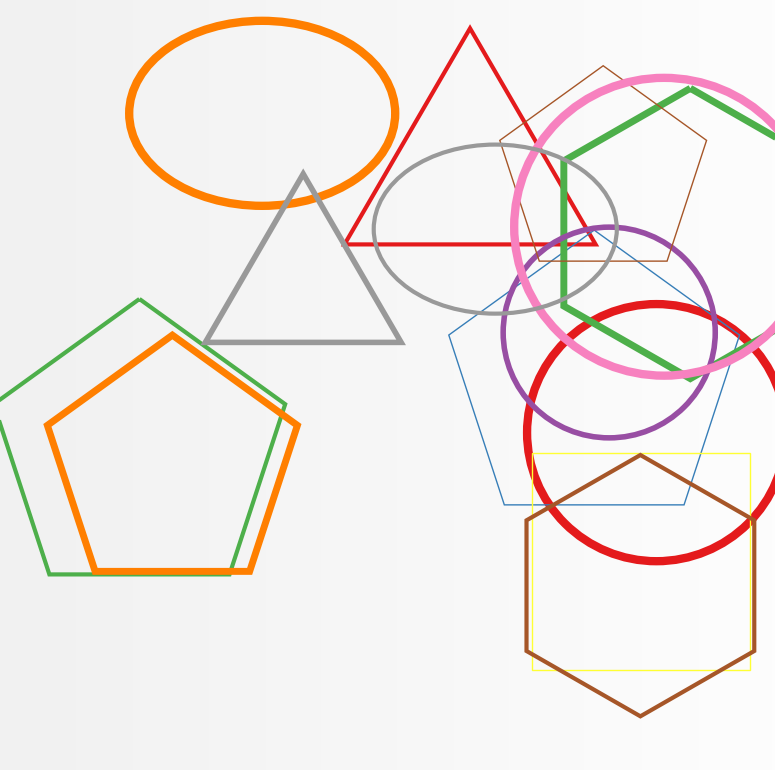[{"shape": "circle", "thickness": 3, "radius": 0.83, "center": [0.847, 0.438]}, {"shape": "triangle", "thickness": 1.5, "radius": 0.94, "center": [0.607, 0.776]}, {"shape": "pentagon", "thickness": 0.5, "radius": 0.99, "center": [0.767, 0.504]}, {"shape": "pentagon", "thickness": 1.5, "radius": 0.99, "center": [0.18, 0.414]}, {"shape": "hexagon", "thickness": 2.5, "radius": 0.94, "center": [0.891, 0.697]}, {"shape": "circle", "thickness": 2, "radius": 0.68, "center": [0.786, 0.568]}, {"shape": "pentagon", "thickness": 2.5, "radius": 0.85, "center": [0.222, 0.395]}, {"shape": "oval", "thickness": 3, "radius": 0.86, "center": [0.338, 0.853]}, {"shape": "square", "thickness": 0.5, "radius": 0.7, "center": [0.827, 0.271]}, {"shape": "hexagon", "thickness": 1.5, "radius": 0.85, "center": [0.826, 0.239]}, {"shape": "pentagon", "thickness": 0.5, "radius": 0.7, "center": [0.778, 0.774]}, {"shape": "circle", "thickness": 3, "radius": 0.97, "center": [0.857, 0.706]}, {"shape": "oval", "thickness": 1.5, "radius": 0.78, "center": [0.639, 0.702]}, {"shape": "triangle", "thickness": 2, "radius": 0.73, "center": [0.391, 0.628]}]